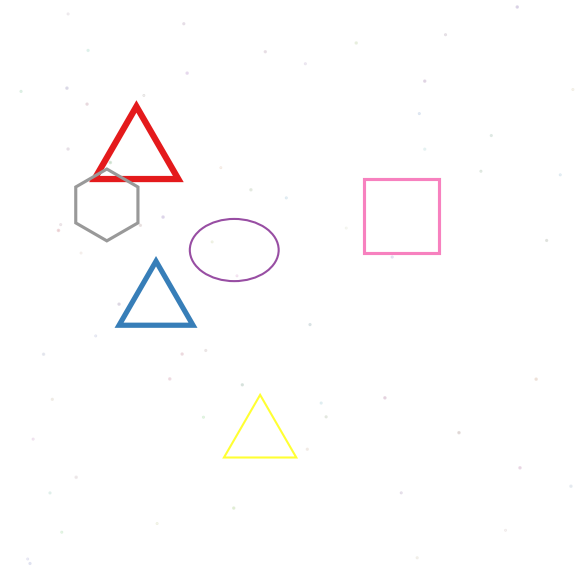[{"shape": "triangle", "thickness": 3, "radius": 0.42, "center": [0.236, 0.731]}, {"shape": "triangle", "thickness": 2.5, "radius": 0.37, "center": [0.27, 0.473]}, {"shape": "oval", "thickness": 1, "radius": 0.38, "center": [0.406, 0.566]}, {"shape": "triangle", "thickness": 1, "radius": 0.36, "center": [0.45, 0.243]}, {"shape": "square", "thickness": 1.5, "radius": 0.32, "center": [0.695, 0.625]}, {"shape": "hexagon", "thickness": 1.5, "radius": 0.31, "center": [0.185, 0.644]}]